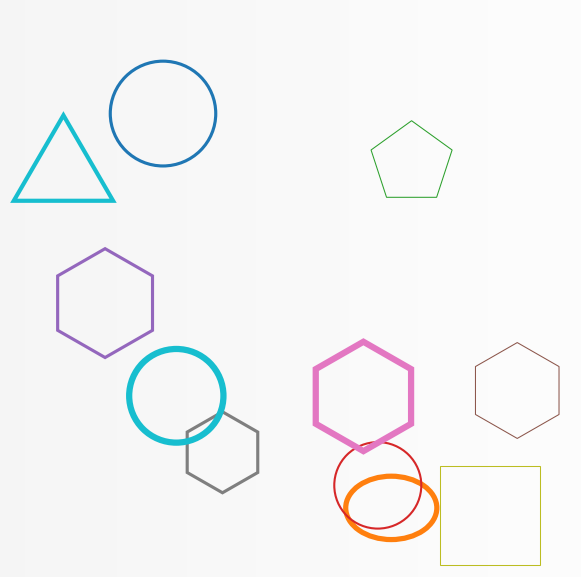[{"shape": "circle", "thickness": 1.5, "radius": 0.45, "center": [0.28, 0.802]}, {"shape": "oval", "thickness": 2.5, "radius": 0.39, "center": [0.673, 0.12]}, {"shape": "pentagon", "thickness": 0.5, "radius": 0.37, "center": [0.708, 0.717]}, {"shape": "circle", "thickness": 1, "radius": 0.37, "center": [0.65, 0.159]}, {"shape": "hexagon", "thickness": 1.5, "radius": 0.47, "center": [0.181, 0.474]}, {"shape": "hexagon", "thickness": 0.5, "radius": 0.41, "center": [0.89, 0.323]}, {"shape": "hexagon", "thickness": 3, "radius": 0.47, "center": [0.625, 0.313]}, {"shape": "hexagon", "thickness": 1.5, "radius": 0.35, "center": [0.383, 0.216]}, {"shape": "square", "thickness": 0.5, "radius": 0.43, "center": [0.842, 0.107]}, {"shape": "triangle", "thickness": 2, "radius": 0.49, "center": [0.109, 0.701]}, {"shape": "circle", "thickness": 3, "radius": 0.41, "center": [0.303, 0.314]}]